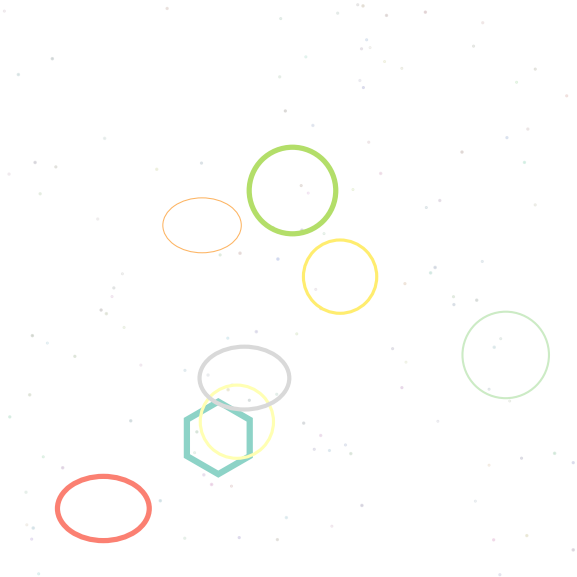[{"shape": "hexagon", "thickness": 3, "radius": 0.31, "center": [0.378, 0.241]}, {"shape": "circle", "thickness": 1.5, "radius": 0.32, "center": [0.41, 0.269]}, {"shape": "oval", "thickness": 2.5, "radius": 0.4, "center": [0.179, 0.119]}, {"shape": "oval", "thickness": 0.5, "radius": 0.34, "center": [0.35, 0.609]}, {"shape": "circle", "thickness": 2.5, "radius": 0.37, "center": [0.506, 0.669]}, {"shape": "oval", "thickness": 2, "radius": 0.39, "center": [0.423, 0.344]}, {"shape": "circle", "thickness": 1, "radius": 0.37, "center": [0.876, 0.385]}, {"shape": "circle", "thickness": 1.5, "radius": 0.32, "center": [0.589, 0.52]}]